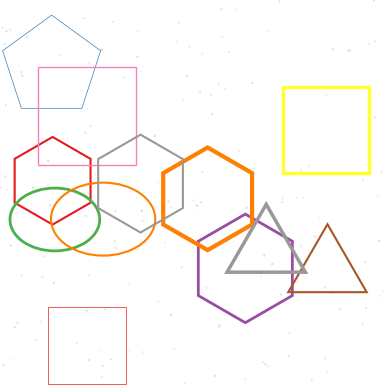[{"shape": "hexagon", "thickness": 1.5, "radius": 0.57, "center": [0.137, 0.53]}, {"shape": "square", "thickness": 0.5, "radius": 0.5, "center": [0.226, 0.102]}, {"shape": "pentagon", "thickness": 0.5, "radius": 0.67, "center": [0.134, 0.827]}, {"shape": "oval", "thickness": 2, "radius": 0.58, "center": [0.142, 0.43]}, {"shape": "hexagon", "thickness": 2, "radius": 0.71, "center": [0.637, 0.303]}, {"shape": "hexagon", "thickness": 3, "radius": 0.67, "center": [0.539, 0.484]}, {"shape": "oval", "thickness": 1.5, "radius": 0.68, "center": [0.268, 0.431]}, {"shape": "square", "thickness": 2.5, "radius": 0.56, "center": [0.847, 0.662]}, {"shape": "triangle", "thickness": 1.5, "radius": 0.59, "center": [0.851, 0.3]}, {"shape": "square", "thickness": 1, "radius": 0.63, "center": [0.226, 0.699]}, {"shape": "triangle", "thickness": 2.5, "radius": 0.59, "center": [0.691, 0.352]}, {"shape": "hexagon", "thickness": 1.5, "radius": 0.64, "center": [0.365, 0.523]}]